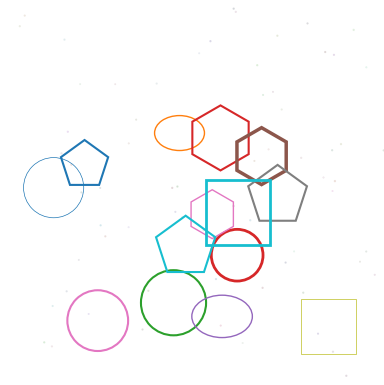[{"shape": "pentagon", "thickness": 1.5, "radius": 0.32, "center": [0.22, 0.572]}, {"shape": "circle", "thickness": 0.5, "radius": 0.39, "center": [0.139, 0.513]}, {"shape": "oval", "thickness": 1, "radius": 0.32, "center": [0.466, 0.654]}, {"shape": "circle", "thickness": 1.5, "radius": 0.42, "center": [0.451, 0.214]}, {"shape": "circle", "thickness": 2, "radius": 0.34, "center": [0.616, 0.337]}, {"shape": "hexagon", "thickness": 1.5, "radius": 0.42, "center": [0.573, 0.642]}, {"shape": "oval", "thickness": 1, "radius": 0.39, "center": [0.577, 0.178]}, {"shape": "hexagon", "thickness": 2.5, "radius": 0.37, "center": [0.679, 0.594]}, {"shape": "hexagon", "thickness": 1, "radius": 0.32, "center": [0.551, 0.444]}, {"shape": "circle", "thickness": 1.5, "radius": 0.39, "center": [0.254, 0.167]}, {"shape": "pentagon", "thickness": 1.5, "radius": 0.4, "center": [0.721, 0.492]}, {"shape": "square", "thickness": 0.5, "radius": 0.36, "center": [0.853, 0.152]}, {"shape": "pentagon", "thickness": 1.5, "radius": 0.4, "center": [0.482, 0.359]}, {"shape": "square", "thickness": 2, "radius": 0.42, "center": [0.619, 0.448]}]